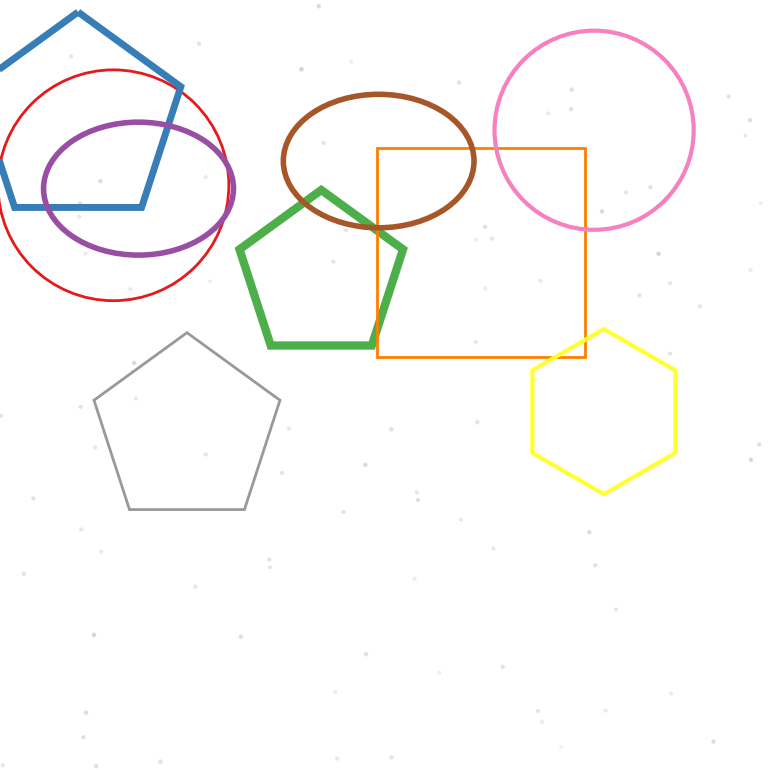[{"shape": "circle", "thickness": 1, "radius": 0.75, "center": [0.147, 0.759]}, {"shape": "pentagon", "thickness": 2.5, "radius": 0.7, "center": [0.101, 0.844]}, {"shape": "pentagon", "thickness": 3, "radius": 0.56, "center": [0.417, 0.642]}, {"shape": "oval", "thickness": 2, "radius": 0.62, "center": [0.18, 0.755]}, {"shape": "square", "thickness": 1, "radius": 0.68, "center": [0.625, 0.672]}, {"shape": "hexagon", "thickness": 1.5, "radius": 0.54, "center": [0.784, 0.465]}, {"shape": "oval", "thickness": 2, "radius": 0.62, "center": [0.492, 0.791]}, {"shape": "circle", "thickness": 1.5, "radius": 0.65, "center": [0.772, 0.831]}, {"shape": "pentagon", "thickness": 1, "radius": 0.63, "center": [0.243, 0.441]}]